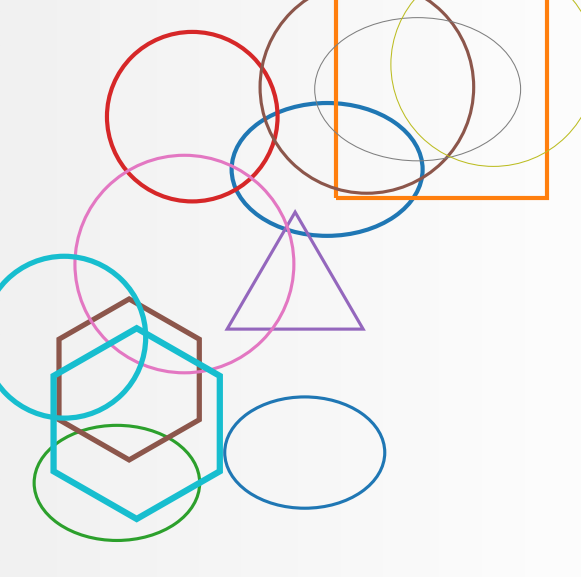[{"shape": "oval", "thickness": 1.5, "radius": 0.69, "center": [0.524, 0.215]}, {"shape": "oval", "thickness": 2, "radius": 0.82, "center": [0.563, 0.706]}, {"shape": "square", "thickness": 2, "radius": 0.91, "center": [0.76, 0.838]}, {"shape": "oval", "thickness": 1.5, "radius": 0.71, "center": [0.201, 0.163]}, {"shape": "circle", "thickness": 2, "radius": 0.73, "center": [0.331, 0.797]}, {"shape": "triangle", "thickness": 1.5, "radius": 0.68, "center": [0.508, 0.497]}, {"shape": "circle", "thickness": 1.5, "radius": 0.92, "center": [0.631, 0.848]}, {"shape": "hexagon", "thickness": 2.5, "radius": 0.7, "center": [0.222, 0.342]}, {"shape": "circle", "thickness": 1.5, "radius": 0.94, "center": [0.317, 0.542]}, {"shape": "oval", "thickness": 0.5, "radius": 0.89, "center": [0.719, 0.845]}, {"shape": "circle", "thickness": 0.5, "radius": 0.88, "center": [0.849, 0.888]}, {"shape": "hexagon", "thickness": 3, "radius": 0.83, "center": [0.235, 0.266]}, {"shape": "circle", "thickness": 2.5, "radius": 0.7, "center": [0.111, 0.415]}]